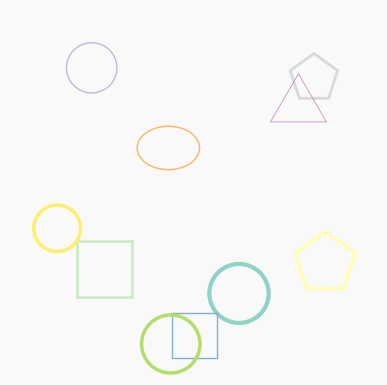[{"shape": "circle", "thickness": 3, "radius": 0.38, "center": [0.617, 0.238]}, {"shape": "pentagon", "thickness": 2.5, "radius": 0.41, "center": [0.839, 0.317]}, {"shape": "circle", "thickness": 1, "radius": 0.33, "center": [0.237, 0.824]}, {"shape": "square", "thickness": 1, "radius": 0.29, "center": [0.502, 0.128]}, {"shape": "oval", "thickness": 1, "radius": 0.4, "center": [0.434, 0.616]}, {"shape": "circle", "thickness": 2.5, "radius": 0.38, "center": [0.441, 0.107]}, {"shape": "pentagon", "thickness": 2, "radius": 0.32, "center": [0.81, 0.797]}, {"shape": "triangle", "thickness": 0.5, "radius": 0.42, "center": [0.77, 0.725]}, {"shape": "square", "thickness": 2, "radius": 0.36, "center": [0.27, 0.301]}, {"shape": "circle", "thickness": 2.5, "radius": 0.3, "center": [0.148, 0.407]}]